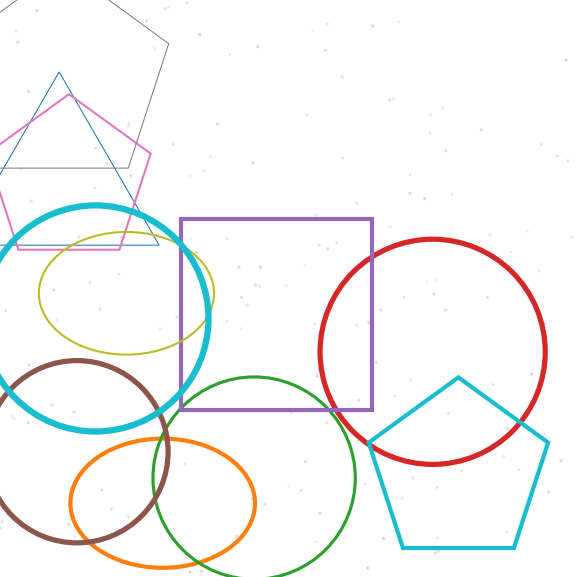[{"shape": "triangle", "thickness": 0.5, "radius": 1.0, "center": [0.102, 0.675]}, {"shape": "oval", "thickness": 2, "radius": 0.8, "center": [0.282, 0.128]}, {"shape": "circle", "thickness": 1.5, "radius": 0.88, "center": [0.44, 0.171]}, {"shape": "circle", "thickness": 2.5, "radius": 0.97, "center": [0.749, 0.39]}, {"shape": "square", "thickness": 2, "radius": 0.83, "center": [0.479, 0.454]}, {"shape": "circle", "thickness": 2.5, "radius": 0.79, "center": [0.133, 0.217]}, {"shape": "pentagon", "thickness": 1, "radius": 0.74, "center": [0.119, 0.687]}, {"shape": "pentagon", "thickness": 0.5, "radius": 0.96, "center": [0.109, 0.864]}, {"shape": "oval", "thickness": 1, "radius": 0.76, "center": [0.219, 0.491]}, {"shape": "pentagon", "thickness": 2, "radius": 0.82, "center": [0.794, 0.182]}, {"shape": "circle", "thickness": 3, "radius": 0.98, "center": [0.165, 0.448]}]